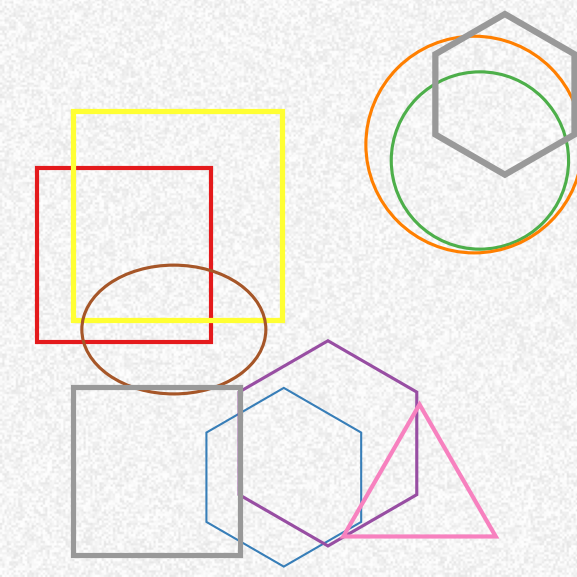[{"shape": "square", "thickness": 2, "radius": 0.75, "center": [0.215, 0.558]}, {"shape": "hexagon", "thickness": 1, "radius": 0.77, "center": [0.491, 0.173]}, {"shape": "circle", "thickness": 1.5, "radius": 0.77, "center": [0.831, 0.721]}, {"shape": "hexagon", "thickness": 1.5, "radius": 0.89, "center": [0.568, 0.231]}, {"shape": "circle", "thickness": 1.5, "radius": 0.94, "center": [0.821, 0.749]}, {"shape": "square", "thickness": 2.5, "radius": 0.9, "center": [0.307, 0.626]}, {"shape": "oval", "thickness": 1.5, "radius": 0.8, "center": [0.301, 0.429]}, {"shape": "triangle", "thickness": 2, "radius": 0.76, "center": [0.726, 0.146]}, {"shape": "hexagon", "thickness": 3, "radius": 0.7, "center": [0.874, 0.836]}, {"shape": "square", "thickness": 2.5, "radius": 0.73, "center": [0.271, 0.184]}]